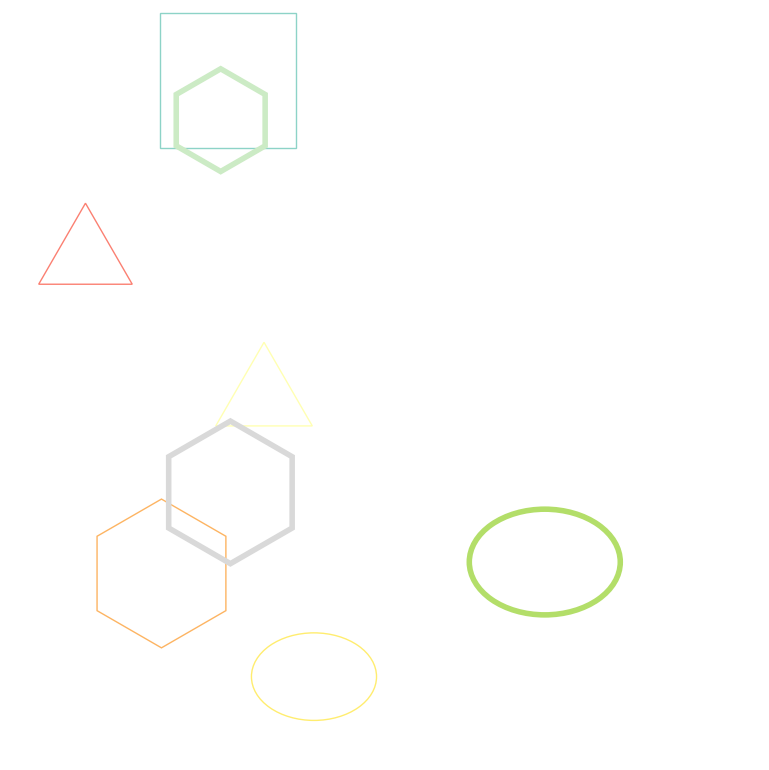[{"shape": "square", "thickness": 0.5, "radius": 0.44, "center": [0.296, 0.895]}, {"shape": "triangle", "thickness": 0.5, "radius": 0.36, "center": [0.343, 0.483]}, {"shape": "triangle", "thickness": 0.5, "radius": 0.35, "center": [0.111, 0.666]}, {"shape": "hexagon", "thickness": 0.5, "radius": 0.48, "center": [0.21, 0.255]}, {"shape": "oval", "thickness": 2, "radius": 0.49, "center": [0.708, 0.27]}, {"shape": "hexagon", "thickness": 2, "radius": 0.46, "center": [0.299, 0.361]}, {"shape": "hexagon", "thickness": 2, "radius": 0.33, "center": [0.287, 0.844]}, {"shape": "oval", "thickness": 0.5, "radius": 0.41, "center": [0.408, 0.121]}]